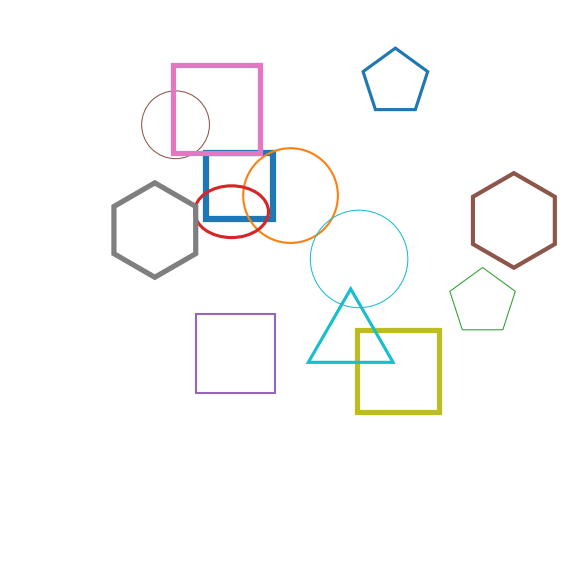[{"shape": "pentagon", "thickness": 1.5, "radius": 0.29, "center": [0.685, 0.857]}, {"shape": "square", "thickness": 3, "radius": 0.29, "center": [0.415, 0.677]}, {"shape": "circle", "thickness": 1, "radius": 0.41, "center": [0.503, 0.66]}, {"shape": "pentagon", "thickness": 0.5, "radius": 0.3, "center": [0.836, 0.476]}, {"shape": "oval", "thickness": 1.5, "radius": 0.32, "center": [0.401, 0.633]}, {"shape": "square", "thickness": 1, "radius": 0.34, "center": [0.408, 0.387]}, {"shape": "hexagon", "thickness": 2, "radius": 0.41, "center": [0.89, 0.617]}, {"shape": "circle", "thickness": 0.5, "radius": 0.29, "center": [0.304, 0.783]}, {"shape": "square", "thickness": 2.5, "radius": 0.38, "center": [0.374, 0.81]}, {"shape": "hexagon", "thickness": 2.5, "radius": 0.41, "center": [0.268, 0.601]}, {"shape": "square", "thickness": 2.5, "radius": 0.35, "center": [0.689, 0.356]}, {"shape": "circle", "thickness": 0.5, "radius": 0.42, "center": [0.622, 0.551]}, {"shape": "triangle", "thickness": 1.5, "radius": 0.42, "center": [0.607, 0.414]}]